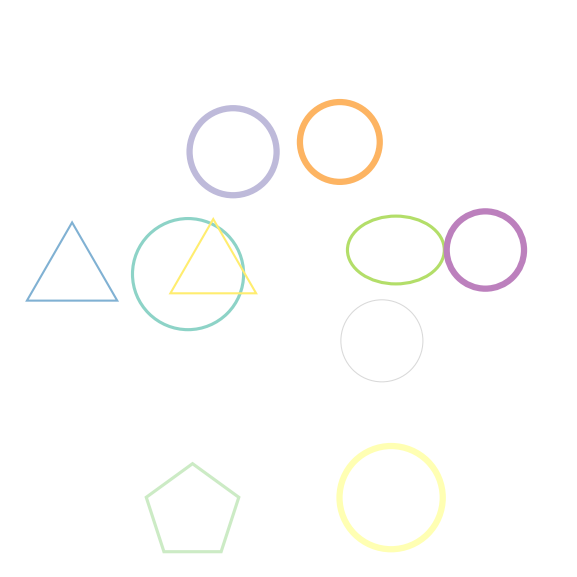[{"shape": "circle", "thickness": 1.5, "radius": 0.48, "center": [0.326, 0.524]}, {"shape": "circle", "thickness": 3, "radius": 0.45, "center": [0.677, 0.137]}, {"shape": "circle", "thickness": 3, "radius": 0.38, "center": [0.404, 0.736]}, {"shape": "triangle", "thickness": 1, "radius": 0.45, "center": [0.125, 0.524]}, {"shape": "circle", "thickness": 3, "radius": 0.35, "center": [0.588, 0.753]}, {"shape": "oval", "thickness": 1.5, "radius": 0.42, "center": [0.685, 0.566]}, {"shape": "circle", "thickness": 0.5, "radius": 0.36, "center": [0.661, 0.409]}, {"shape": "circle", "thickness": 3, "radius": 0.33, "center": [0.84, 0.566]}, {"shape": "pentagon", "thickness": 1.5, "radius": 0.42, "center": [0.333, 0.112]}, {"shape": "triangle", "thickness": 1, "radius": 0.43, "center": [0.369, 0.534]}]